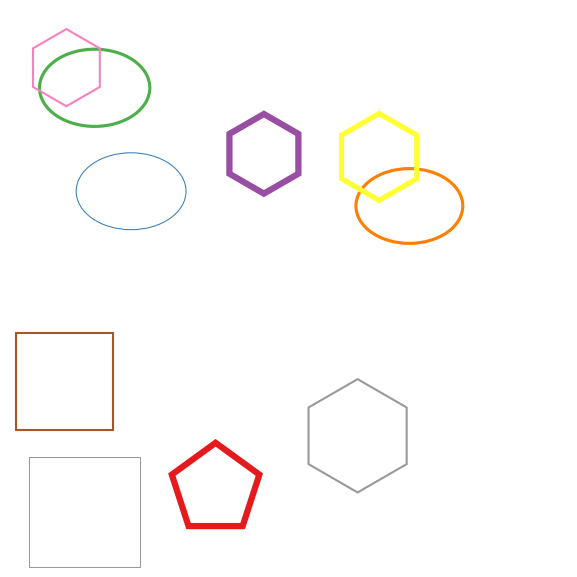[{"shape": "pentagon", "thickness": 3, "radius": 0.4, "center": [0.373, 0.153]}, {"shape": "oval", "thickness": 0.5, "radius": 0.48, "center": [0.227, 0.668]}, {"shape": "oval", "thickness": 1.5, "radius": 0.48, "center": [0.164, 0.847]}, {"shape": "hexagon", "thickness": 3, "radius": 0.34, "center": [0.457, 0.733]}, {"shape": "oval", "thickness": 1.5, "radius": 0.46, "center": [0.709, 0.642]}, {"shape": "hexagon", "thickness": 2.5, "radius": 0.38, "center": [0.656, 0.727]}, {"shape": "square", "thickness": 1, "radius": 0.42, "center": [0.112, 0.338]}, {"shape": "hexagon", "thickness": 1, "radius": 0.33, "center": [0.115, 0.882]}, {"shape": "hexagon", "thickness": 1, "radius": 0.49, "center": [0.619, 0.245]}, {"shape": "square", "thickness": 0.5, "radius": 0.48, "center": [0.146, 0.112]}]